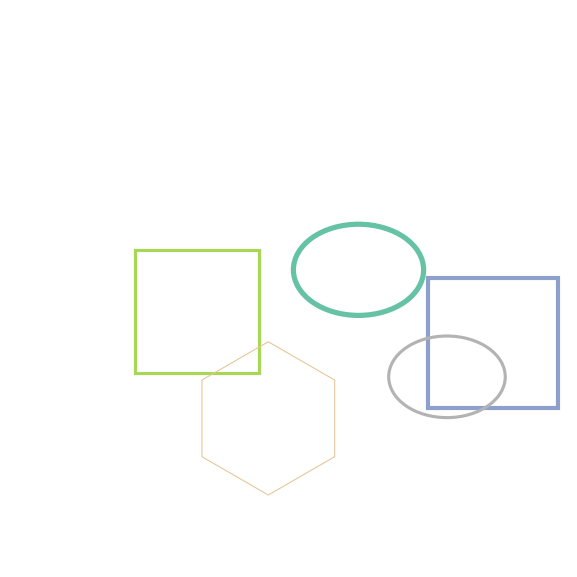[{"shape": "oval", "thickness": 2.5, "radius": 0.56, "center": [0.621, 0.532]}, {"shape": "square", "thickness": 2, "radius": 0.56, "center": [0.854, 0.405]}, {"shape": "square", "thickness": 1.5, "radius": 0.54, "center": [0.342, 0.46]}, {"shape": "hexagon", "thickness": 0.5, "radius": 0.66, "center": [0.465, 0.275]}, {"shape": "oval", "thickness": 1.5, "radius": 0.5, "center": [0.774, 0.347]}]